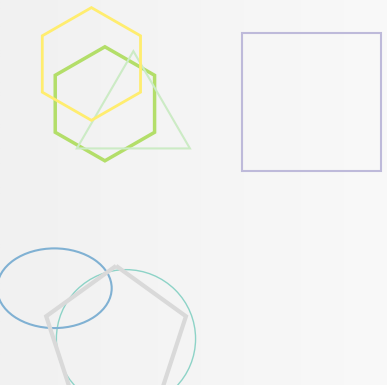[{"shape": "circle", "thickness": 1, "radius": 0.9, "center": [0.325, 0.12]}, {"shape": "square", "thickness": 1.5, "radius": 0.9, "center": [0.804, 0.734]}, {"shape": "oval", "thickness": 1.5, "radius": 0.74, "center": [0.14, 0.251]}, {"shape": "hexagon", "thickness": 2.5, "radius": 0.74, "center": [0.271, 0.73]}, {"shape": "pentagon", "thickness": 3, "radius": 0.95, "center": [0.3, 0.12]}, {"shape": "triangle", "thickness": 1.5, "radius": 0.84, "center": [0.344, 0.699]}, {"shape": "hexagon", "thickness": 2, "radius": 0.73, "center": [0.236, 0.834]}]